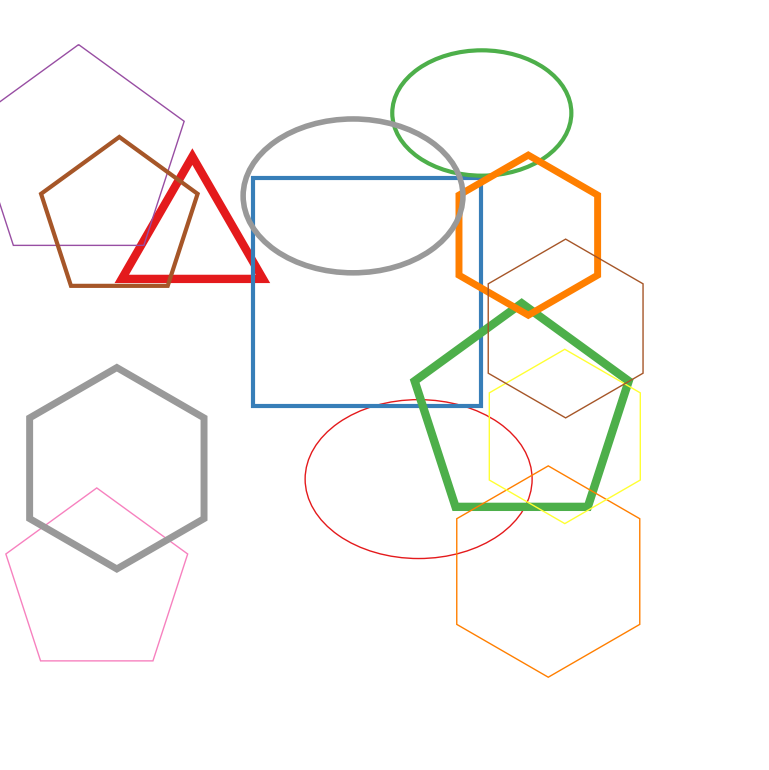[{"shape": "oval", "thickness": 0.5, "radius": 0.74, "center": [0.544, 0.378]}, {"shape": "triangle", "thickness": 3, "radius": 0.53, "center": [0.25, 0.691]}, {"shape": "square", "thickness": 1.5, "radius": 0.74, "center": [0.477, 0.621]}, {"shape": "oval", "thickness": 1.5, "radius": 0.58, "center": [0.626, 0.853]}, {"shape": "pentagon", "thickness": 3, "radius": 0.73, "center": [0.678, 0.46]}, {"shape": "pentagon", "thickness": 0.5, "radius": 0.72, "center": [0.102, 0.798]}, {"shape": "hexagon", "thickness": 2.5, "radius": 0.52, "center": [0.686, 0.695]}, {"shape": "hexagon", "thickness": 0.5, "radius": 0.69, "center": [0.712, 0.258]}, {"shape": "hexagon", "thickness": 0.5, "radius": 0.57, "center": [0.733, 0.433]}, {"shape": "pentagon", "thickness": 1.5, "radius": 0.53, "center": [0.155, 0.715]}, {"shape": "hexagon", "thickness": 0.5, "radius": 0.58, "center": [0.735, 0.573]}, {"shape": "pentagon", "thickness": 0.5, "radius": 0.62, "center": [0.126, 0.242]}, {"shape": "hexagon", "thickness": 2.5, "radius": 0.65, "center": [0.152, 0.392]}, {"shape": "oval", "thickness": 2, "radius": 0.71, "center": [0.458, 0.746]}]